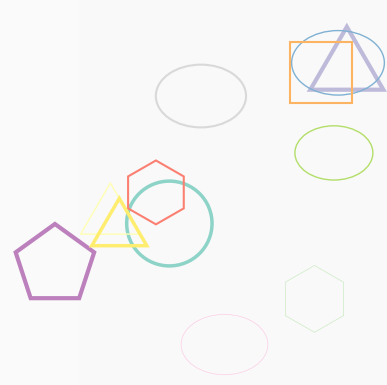[{"shape": "circle", "thickness": 2.5, "radius": 0.55, "center": [0.437, 0.419]}, {"shape": "triangle", "thickness": 1, "radius": 0.44, "center": [0.285, 0.436]}, {"shape": "triangle", "thickness": 3, "radius": 0.54, "center": [0.895, 0.821]}, {"shape": "hexagon", "thickness": 1.5, "radius": 0.41, "center": [0.402, 0.5]}, {"shape": "oval", "thickness": 1, "radius": 0.6, "center": [0.872, 0.837]}, {"shape": "square", "thickness": 1.5, "radius": 0.4, "center": [0.827, 0.811]}, {"shape": "oval", "thickness": 1, "radius": 0.5, "center": [0.862, 0.603]}, {"shape": "oval", "thickness": 0.5, "radius": 0.56, "center": [0.579, 0.105]}, {"shape": "oval", "thickness": 1.5, "radius": 0.58, "center": [0.519, 0.751]}, {"shape": "pentagon", "thickness": 3, "radius": 0.53, "center": [0.142, 0.312]}, {"shape": "hexagon", "thickness": 0.5, "radius": 0.43, "center": [0.812, 0.224]}, {"shape": "triangle", "thickness": 2.5, "radius": 0.41, "center": [0.308, 0.403]}]